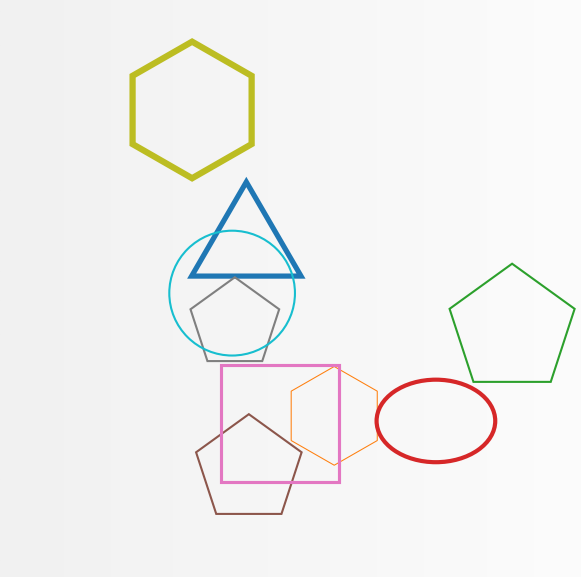[{"shape": "triangle", "thickness": 2.5, "radius": 0.54, "center": [0.424, 0.575]}, {"shape": "hexagon", "thickness": 0.5, "radius": 0.43, "center": [0.575, 0.279]}, {"shape": "pentagon", "thickness": 1, "radius": 0.57, "center": [0.881, 0.429]}, {"shape": "oval", "thickness": 2, "radius": 0.51, "center": [0.75, 0.27]}, {"shape": "pentagon", "thickness": 1, "radius": 0.48, "center": [0.428, 0.186]}, {"shape": "square", "thickness": 1.5, "radius": 0.51, "center": [0.482, 0.265]}, {"shape": "pentagon", "thickness": 1, "radius": 0.4, "center": [0.404, 0.439]}, {"shape": "hexagon", "thickness": 3, "radius": 0.59, "center": [0.331, 0.809]}, {"shape": "circle", "thickness": 1, "radius": 0.54, "center": [0.399, 0.492]}]